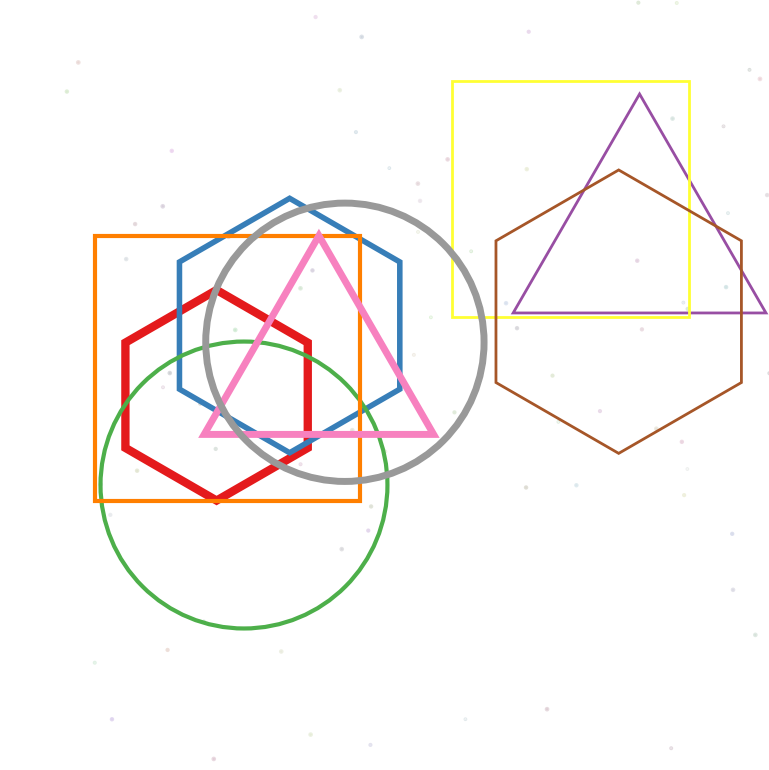[{"shape": "hexagon", "thickness": 3, "radius": 0.68, "center": [0.281, 0.487]}, {"shape": "hexagon", "thickness": 2, "radius": 0.83, "center": [0.376, 0.577]}, {"shape": "circle", "thickness": 1.5, "radius": 0.93, "center": [0.317, 0.37]}, {"shape": "triangle", "thickness": 1, "radius": 0.95, "center": [0.831, 0.688]}, {"shape": "square", "thickness": 1.5, "radius": 0.86, "center": [0.295, 0.522]}, {"shape": "square", "thickness": 1, "radius": 0.77, "center": [0.741, 0.742]}, {"shape": "hexagon", "thickness": 1, "radius": 0.92, "center": [0.803, 0.595]}, {"shape": "triangle", "thickness": 2.5, "radius": 0.86, "center": [0.414, 0.522]}, {"shape": "circle", "thickness": 2.5, "radius": 0.9, "center": [0.448, 0.555]}]